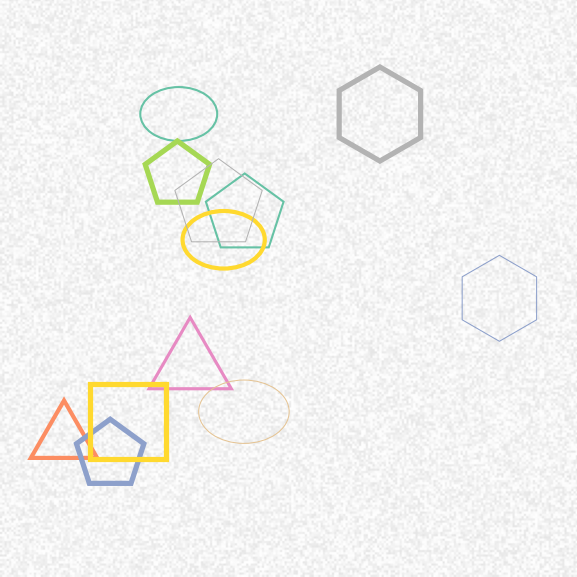[{"shape": "pentagon", "thickness": 1, "radius": 0.35, "center": [0.424, 0.628]}, {"shape": "oval", "thickness": 1, "radius": 0.33, "center": [0.31, 0.802]}, {"shape": "triangle", "thickness": 2, "radius": 0.33, "center": [0.111, 0.239]}, {"shape": "hexagon", "thickness": 0.5, "radius": 0.37, "center": [0.865, 0.483]}, {"shape": "pentagon", "thickness": 2.5, "radius": 0.31, "center": [0.191, 0.212]}, {"shape": "triangle", "thickness": 1.5, "radius": 0.41, "center": [0.329, 0.367]}, {"shape": "pentagon", "thickness": 2.5, "radius": 0.29, "center": [0.307, 0.696]}, {"shape": "oval", "thickness": 2, "radius": 0.36, "center": [0.387, 0.584]}, {"shape": "square", "thickness": 2.5, "radius": 0.33, "center": [0.222, 0.269]}, {"shape": "oval", "thickness": 0.5, "radius": 0.39, "center": [0.422, 0.286]}, {"shape": "pentagon", "thickness": 0.5, "radius": 0.4, "center": [0.378, 0.645]}, {"shape": "hexagon", "thickness": 2.5, "radius": 0.41, "center": [0.658, 0.802]}]